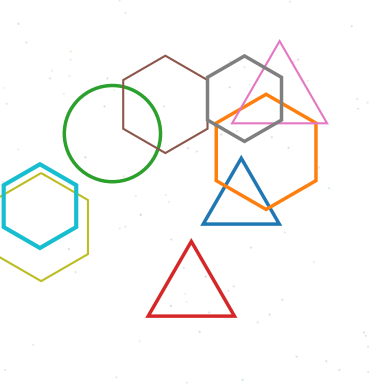[{"shape": "triangle", "thickness": 2.5, "radius": 0.57, "center": [0.627, 0.475]}, {"shape": "hexagon", "thickness": 2.5, "radius": 0.75, "center": [0.691, 0.606]}, {"shape": "circle", "thickness": 2.5, "radius": 0.62, "center": [0.292, 0.653]}, {"shape": "triangle", "thickness": 2.5, "radius": 0.65, "center": [0.497, 0.244]}, {"shape": "hexagon", "thickness": 1.5, "radius": 0.63, "center": [0.43, 0.729]}, {"shape": "triangle", "thickness": 1.5, "radius": 0.71, "center": [0.726, 0.751]}, {"shape": "hexagon", "thickness": 2.5, "radius": 0.55, "center": [0.635, 0.744]}, {"shape": "hexagon", "thickness": 1.5, "radius": 0.7, "center": [0.107, 0.41]}, {"shape": "hexagon", "thickness": 3, "radius": 0.54, "center": [0.104, 0.465]}]